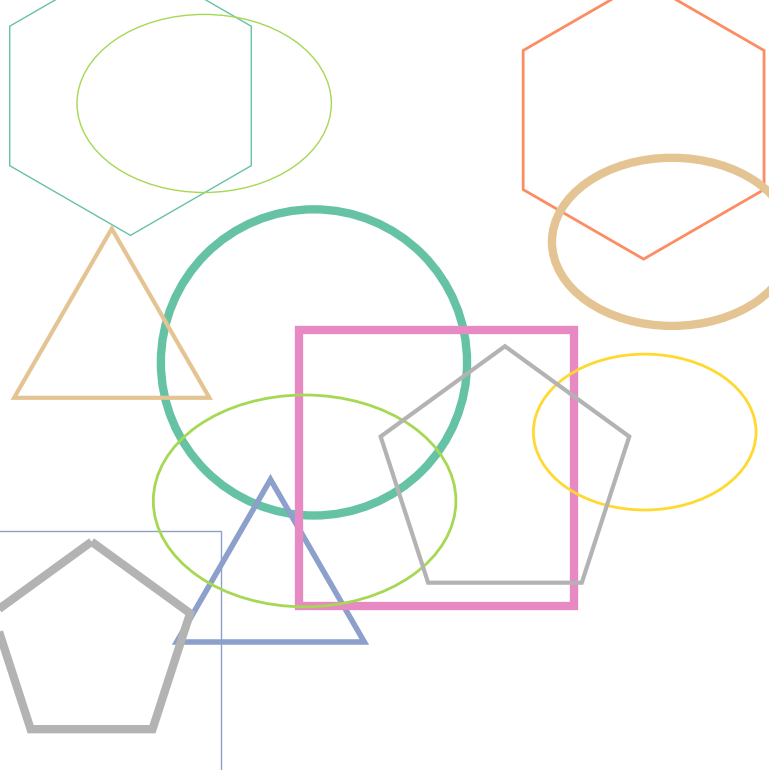[{"shape": "circle", "thickness": 3, "radius": 0.99, "center": [0.408, 0.529]}, {"shape": "hexagon", "thickness": 0.5, "radius": 0.91, "center": [0.169, 0.875]}, {"shape": "hexagon", "thickness": 1, "radius": 0.9, "center": [0.836, 0.844]}, {"shape": "triangle", "thickness": 2, "radius": 0.7, "center": [0.351, 0.237]}, {"shape": "square", "thickness": 0.5, "radius": 0.9, "center": [0.106, 0.129]}, {"shape": "square", "thickness": 3, "radius": 0.89, "center": [0.567, 0.392]}, {"shape": "oval", "thickness": 1, "radius": 0.98, "center": [0.396, 0.349]}, {"shape": "oval", "thickness": 0.5, "radius": 0.83, "center": [0.265, 0.866]}, {"shape": "oval", "thickness": 1, "radius": 0.72, "center": [0.837, 0.439]}, {"shape": "triangle", "thickness": 1.5, "radius": 0.73, "center": [0.145, 0.557]}, {"shape": "oval", "thickness": 3, "radius": 0.78, "center": [0.873, 0.686]}, {"shape": "pentagon", "thickness": 1.5, "radius": 0.85, "center": [0.656, 0.381]}, {"shape": "pentagon", "thickness": 3, "radius": 0.67, "center": [0.119, 0.162]}]